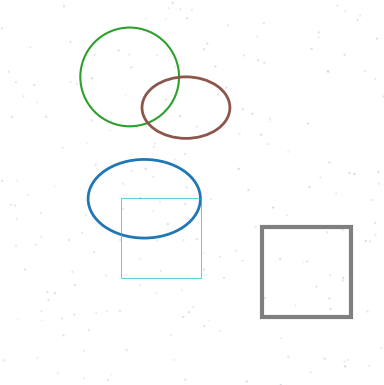[{"shape": "oval", "thickness": 2, "radius": 0.73, "center": [0.375, 0.484]}, {"shape": "circle", "thickness": 1.5, "radius": 0.64, "center": [0.337, 0.8]}, {"shape": "oval", "thickness": 2, "radius": 0.57, "center": [0.483, 0.72]}, {"shape": "square", "thickness": 3, "radius": 0.58, "center": [0.796, 0.293]}, {"shape": "square", "thickness": 0.5, "radius": 0.52, "center": [0.419, 0.382]}]